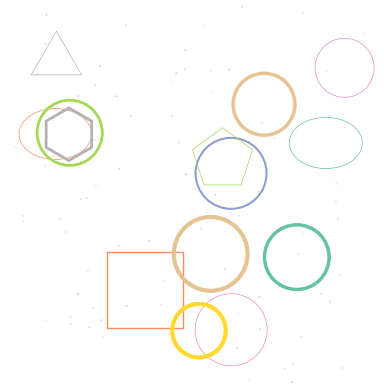[{"shape": "oval", "thickness": 0.5, "radius": 0.48, "center": [0.846, 0.629]}, {"shape": "circle", "thickness": 2.5, "radius": 0.42, "center": [0.771, 0.332]}, {"shape": "square", "thickness": 1, "radius": 0.5, "center": [0.377, 0.247]}, {"shape": "oval", "thickness": 0.5, "radius": 0.47, "center": [0.144, 0.652]}, {"shape": "circle", "thickness": 1.5, "radius": 0.46, "center": [0.6, 0.55]}, {"shape": "circle", "thickness": 0.5, "radius": 0.47, "center": [0.6, 0.143]}, {"shape": "circle", "thickness": 0.5, "radius": 0.38, "center": [0.895, 0.824]}, {"shape": "pentagon", "thickness": 0.5, "radius": 0.41, "center": [0.578, 0.586]}, {"shape": "circle", "thickness": 2, "radius": 0.42, "center": [0.181, 0.655]}, {"shape": "circle", "thickness": 3, "radius": 0.35, "center": [0.517, 0.141]}, {"shape": "circle", "thickness": 3, "radius": 0.48, "center": [0.547, 0.341]}, {"shape": "circle", "thickness": 2.5, "radius": 0.4, "center": [0.686, 0.729]}, {"shape": "triangle", "thickness": 0.5, "radius": 0.38, "center": [0.146, 0.843]}, {"shape": "hexagon", "thickness": 2, "radius": 0.34, "center": [0.179, 0.651]}]